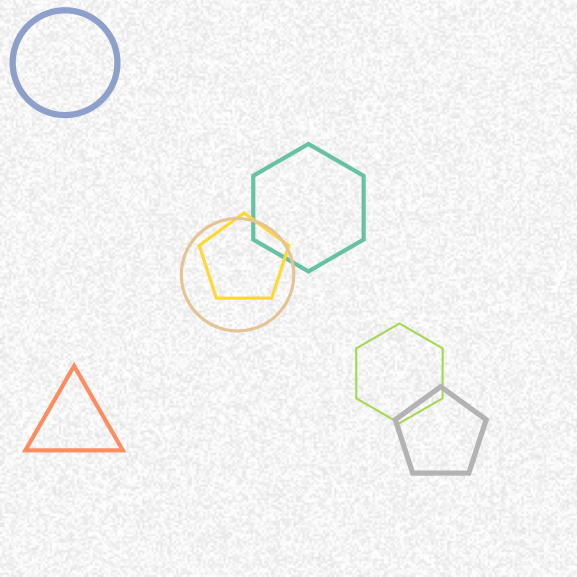[{"shape": "hexagon", "thickness": 2, "radius": 0.55, "center": [0.534, 0.64]}, {"shape": "triangle", "thickness": 2, "radius": 0.49, "center": [0.128, 0.268]}, {"shape": "circle", "thickness": 3, "radius": 0.45, "center": [0.113, 0.891]}, {"shape": "hexagon", "thickness": 1, "radius": 0.43, "center": [0.692, 0.353]}, {"shape": "pentagon", "thickness": 1.5, "radius": 0.41, "center": [0.423, 0.549]}, {"shape": "circle", "thickness": 1.5, "radius": 0.49, "center": [0.411, 0.523]}, {"shape": "pentagon", "thickness": 2.5, "radius": 0.41, "center": [0.763, 0.247]}]